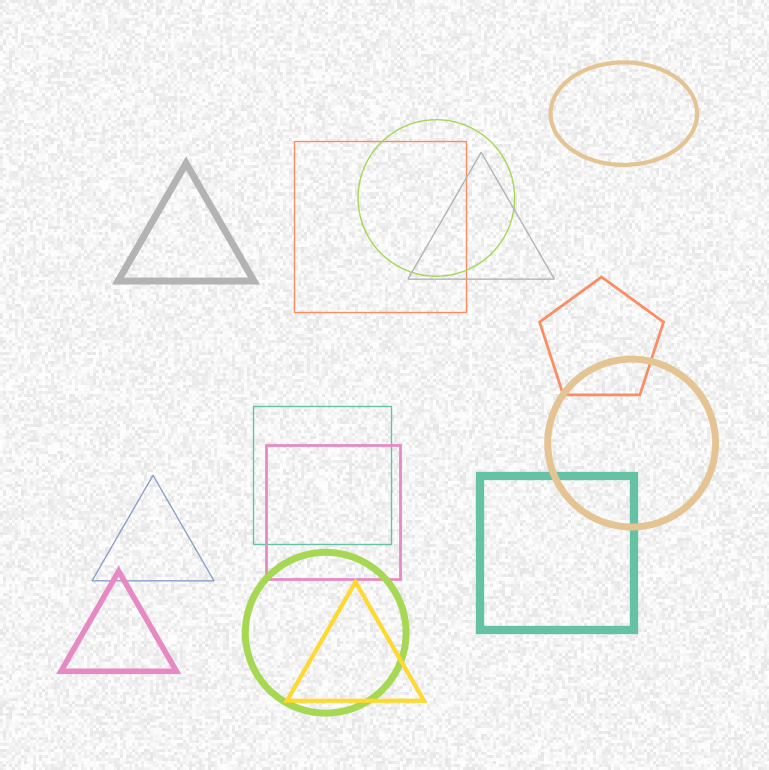[{"shape": "square", "thickness": 3, "radius": 0.5, "center": [0.723, 0.281]}, {"shape": "square", "thickness": 0.5, "radius": 0.45, "center": [0.418, 0.383]}, {"shape": "square", "thickness": 0.5, "radius": 0.56, "center": [0.494, 0.706]}, {"shape": "pentagon", "thickness": 1, "radius": 0.42, "center": [0.781, 0.556]}, {"shape": "triangle", "thickness": 0.5, "radius": 0.46, "center": [0.199, 0.291]}, {"shape": "square", "thickness": 1, "radius": 0.44, "center": [0.432, 0.335]}, {"shape": "triangle", "thickness": 2, "radius": 0.43, "center": [0.154, 0.172]}, {"shape": "circle", "thickness": 0.5, "radius": 0.51, "center": [0.567, 0.743]}, {"shape": "circle", "thickness": 2.5, "radius": 0.52, "center": [0.423, 0.178]}, {"shape": "triangle", "thickness": 1.5, "radius": 0.51, "center": [0.462, 0.141]}, {"shape": "oval", "thickness": 1.5, "radius": 0.48, "center": [0.81, 0.852]}, {"shape": "circle", "thickness": 2.5, "radius": 0.55, "center": [0.82, 0.425]}, {"shape": "triangle", "thickness": 0.5, "radius": 0.55, "center": [0.625, 0.692]}, {"shape": "triangle", "thickness": 2.5, "radius": 0.51, "center": [0.242, 0.686]}]